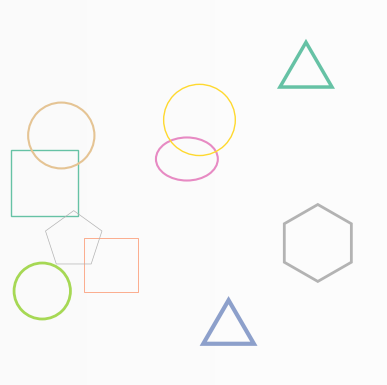[{"shape": "square", "thickness": 1, "radius": 0.43, "center": [0.114, 0.525]}, {"shape": "triangle", "thickness": 2.5, "radius": 0.39, "center": [0.79, 0.813]}, {"shape": "square", "thickness": 0.5, "radius": 0.35, "center": [0.287, 0.311]}, {"shape": "triangle", "thickness": 3, "radius": 0.38, "center": [0.59, 0.145]}, {"shape": "oval", "thickness": 1.5, "radius": 0.4, "center": [0.482, 0.587]}, {"shape": "circle", "thickness": 2, "radius": 0.36, "center": [0.109, 0.244]}, {"shape": "circle", "thickness": 1, "radius": 0.46, "center": [0.515, 0.688]}, {"shape": "circle", "thickness": 1.5, "radius": 0.43, "center": [0.158, 0.648]}, {"shape": "hexagon", "thickness": 2, "radius": 0.5, "center": [0.82, 0.369]}, {"shape": "pentagon", "thickness": 0.5, "radius": 0.38, "center": [0.19, 0.376]}]